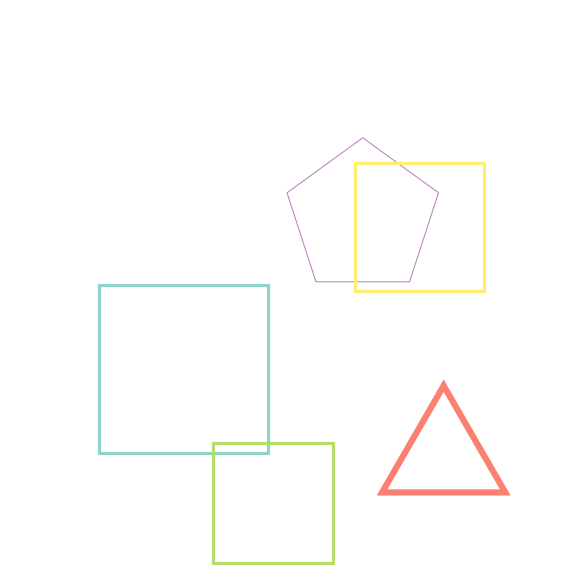[{"shape": "square", "thickness": 1.5, "radius": 0.73, "center": [0.318, 0.36]}, {"shape": "triangle", "thickness": 3, "radius": 0.62, "center": [0.768, 0.208]}, {"shape": "square", "thickness": 1.5, "radius": 0.52, "center": [0.472, 0.128]}, {"shape": "pentagon", "thickness": 0.5, "radius": 0.69, "center": [0.628, 0.623]}, {"shape": "square", "thickness": 1.5, "radius": 0.55, "center": [0.726, 0.606]}]